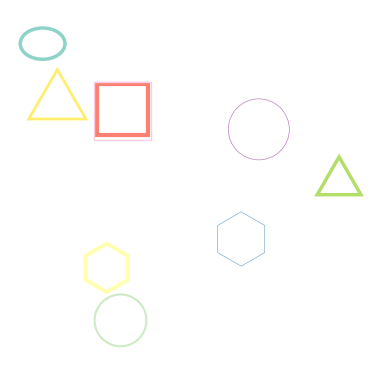[{"shape": "oval", "thickness": 2.5, "radius": 0.29, "center": [0.111, 0.887]}, {"shape": "hexagon", "thickness": 3, "radius": 0.31, "center": [0.277, 0.304]}, {"shape": "square", "thickness": 3, "radius": 0.33, "center": [0.319, 0.716]}, {"shape": "hexagon", "thickness": 0.5, "radius": 0.35, "center": [0.626, 0.379]}, {"shape": "triangle", "thickness": 2.5, "radius": 0.33, "center": [0.881, 0.527]}, {"shape": "square", "thickness": 1, "radius": 0.37, "center": [0.317, 0.712]}, {"shape": "circle", "thickness": 0.5, "radius": 0.4, "center": [0.672, 0.664]}, {"shape": "circle", "thickness": 1.5, "radius": 0.34, "center": [0.313, 0.168]}, {"shape": "triangle", "thickness": 2, "radius": 0.43, "center": [0.149, 0.734]}]